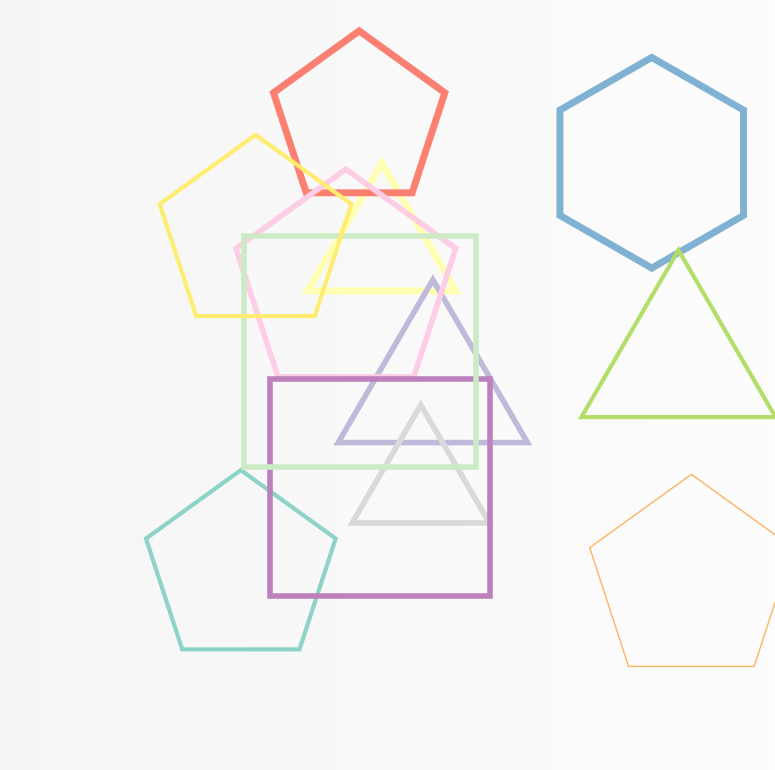[{"shape": "pentagon", "thickness": 1.5, "radius": 0.64, "center": [0.311, 0.261]}, {"shape": "triangle", "thickness": 2.5, "radius": 0.55, "center": [0.493, 0.677]}, {"shape": "triangle", "thickness": 2, "radius": 0.71, "center": [0.559, 0.496]}, {"shape": "pentagon", "thickness": 2.5, "radius": 0.58, "center": [0.463, 0.844]}, {"shape": "hexagon", "thickness": 2.5, "radius": 0.68, "center": [0.841, 0.789]}, {"shape": "pentagon", "thickness": 0.5, "radius": 0.69, "center": [0.892, 0.246]}, {"shape": "triangle", "thickness": 1.5, "radius": 0.72, "center": [0.875, 0.531]}, {"shape": "pentagon", "thickness": 2, "radius": 0.75, "center": [0.446, 0.631]}, {"shape": "triangle", "thickness": 2, "radius": 0.51, "center": [0.543, 0.372]}, {"shape": "square", "thickness": 2, "radius": 0.71, "center": [0.49, 0.367]}, {"shape": "square", "thickness": 2, "radius": 0.75, "center": [0.465, 0.544]}, {"shape": "pentagon", "thickness": 1.5, "radius": 0.65, "center": [0.33, 0.695]}]